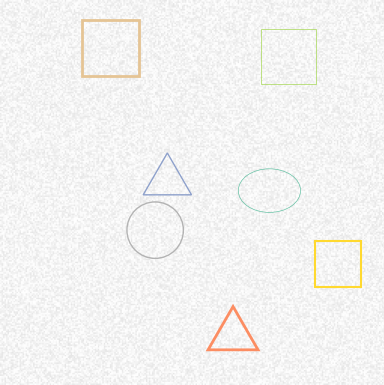[{"shape": "oval", "thickness": 0.5, "radius": 0.4, "center": [0.7, 0.505]}, {"shape": "triangle", "thickness": 2, "radius": 0.37, "center": [0.605, 0.129]}, {"shape": "triangle", "thickness": 1, "radius": 0.36, "center": [0.435, 0.53]}, {"shape": "square", "thickness": 0.5, "radius": 0.36, "center": [0.75, 0.854]}, {"shape": "square", "thickness": 1.5, "radius": 0.3, "center": [0.877, 0.315]}, {"shape": "square", "thickness": 2, "radius": 0.37, "center": [0.287, 0.876]}, {"shape": "circle", "thickness": 1, "radius": 0.37, "center": [0.403, 0.402]}]